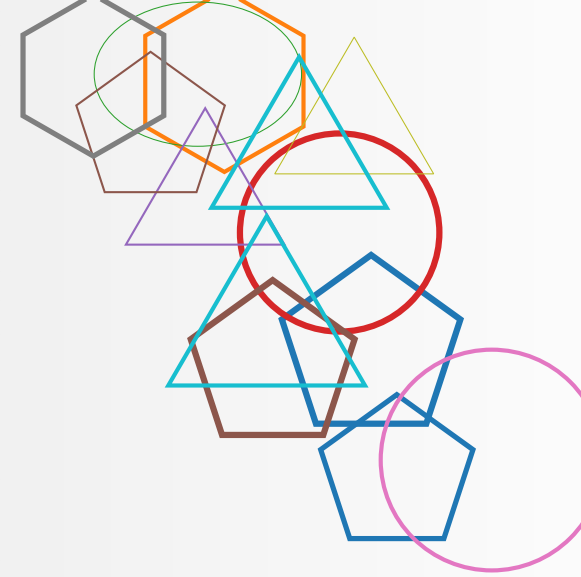[{"shape": "pentagon", "thickness": 3, "radius": 0.81, "center": [0.638, 0.396]}, {"shape": "pentagon", "thickness": 2.5, "radius": 0.69, "center": [0.683, 0.178]}, {"shape": "hexagon", "thickness": 2, "radius": 0.79, "center": [0.386, 0.859]}, {"shape": "oval", "thickness": 0.5, "radius": 0.89, "center": [0.34, 0.871]}, {"shape": "circle", "thickness": 3, "radius": 0.86, "center": [0.584, 0.596]}, {"shape": "triangle", "thickness": 1, "radius": 0.79, "center": [0.353, 0.654]}, {"shape": "pentagon", "thickness": 3, "radius": 0.74, "center": [0.469, 0.366]}, {"shape": "pentagon", "thickness": 1, "radius": 0.67, "center": [0.259, 0.775]}, {"shape": "circle", "thickness": 2, "radius": 0.96, "center": [0.846, 0.203]}, {"shape": "hexagon", "thickness": 2.5, "radius": 0.7, "center": [0.161, 0.869]}, {"shape": "triangle", "thickness": 0.5, "radius": 0.79, "center": [0.609, 0.777]}, {"shape": "triangle", "thickness": 2, "radius": 0.98, "center": [0.459, 0.429]}, {"shape": "triangle", "thickness": 2, "radius": 0.87, "center": [0.515, 0.726]}]